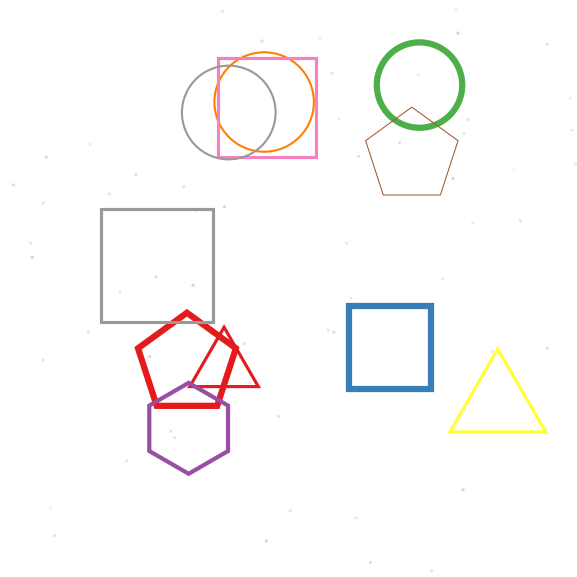[{"shape": "pentagon", "thickness": 3, "radius": 0.45, "center": [0.324, 0.368]}, {"shape": "triangle", "thickness": 1.5, "radius": 0.34, "center": [0.388, 0.364]}, {"shape": "square", "thickness": 3, "radius": 0.36, "center": [0.675, 0.397]}, {"shape": "circle", "thickness": 3, "radius": 0.37, "center": [0.726, 0.852]}, {"shape": "hexagon", "thickness": 2, "radius": 0.39, "center": [0.327, 0.257]}, {"shape": "circle", "thickness": 1, "radius": 0.43, "center": [0.457, 0.823]}, {"shape": "triangle", "thickness": 1.5, "radius": 0.48, "center": [0.862, 0.299]}, {"shape": "pentagon", "thickness": 0.5, "radius": 0.42, "center": [0.713, 0.73]}, {"shape": "square", "thickness": 1.5, "radius": 0.43, "center": [0.462, 0.813]}, {"shape": "circle", "thickness": 1, "radius": 0.41, "center": [0.396, 0.804]}, {"shape": "square", "thickness": 1.5, "radius": 0.49, "center": [0.271, 0.539]}]